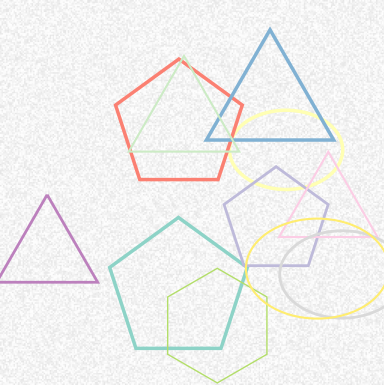[{"shape": "pentagon", "thickness": 2.5, "radius": 0.94, "center": [0.464, 0.247]}, {"shape": "oval", "thickness": 2.5, "radius": 0.74, "center": [0.743, 0.611]}, {"shape": "pentagon", "thickness": 2, "radius": 0.71, "center": [0.717, 0.425]}, {"shape": "pentagon", "thickness": 2.5, "radius": 0.87, "center": [0.465, 0.674]}, {"shape": "triangle", "thickness": 2.5, "radius": 0.95, "center": [0.701, 0.732]}, {"shape": "hexagon", "thickness": 1, "radius": 0.74, "center": [0.564, 0.154]}, {"shape": "triangle", "thickness": 1.5, "radius": 0.74, "center": [0.853, 0.458]}, {"shape": "oval", "thickness": 2, "radius": 0.81, "center": [0.889, 0.287]}, {"shape": "triangle", "thickness": 2, "radius": 0.76, "center": [0.122, 0.343]}, {"shape": "triangle", "thickness": 1.5, "radius": 0.83, "center": [0.478, 0.689]}, {"shape": "oval", "thickness": 1.5, "radius": 0.93, "center": [0.824, 0.302]}]